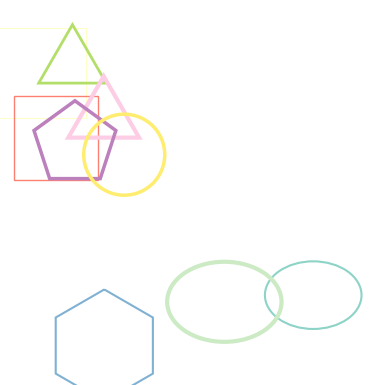[{"shape": "oval", "thickness": 1.5, "radius": 0.63, "center": [0.814, 0.233]}, {"shape": "square", "thickness": 0.5, "radius": 0.58, "center": [0.106, 0.81]}, {"shape": "square", "thickness": 1, "radius": 0.55, "center": [0.146, 0.642]}, {"shape": "hexagon", "thickness": 1.5, "radius": 0.73, "center": [0.271, 0.102]}, {"shape": "triangle", "thickness": 2, "radius": 0.51, "center": [0.188, 0.835]}, {"shape": "triangle", "thickness": 3, "radius": 0.53, "center": [0.269, 0.696]}, {"shape": "pentagon", "thickness": 2.5, "radius": 0.56, "center": [0.195, 0.626]}, {"shape": "oval", "thickness": 3, "radius": 0.74, "center": [0.583, 0.216]}, {"shape": "circle", "thickness": 2.5, "radius": 0.53, "center": [0.323, 0.598]}]